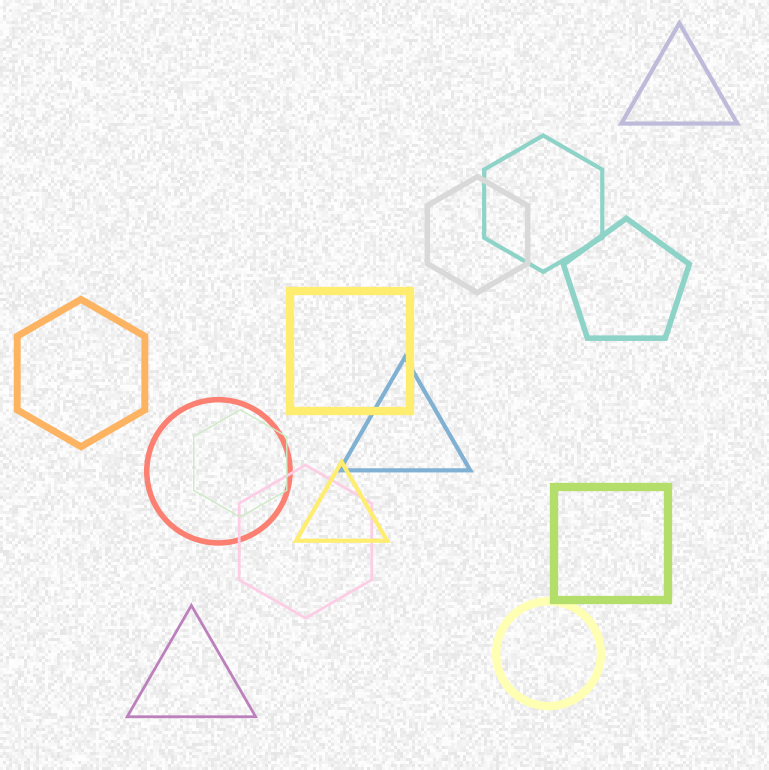[{"shape": "pentagon", "thickness": 2, "radius": 0.43, "center": [0.813, 0.63]}, {"shape": "hexagon", "thickness": 1.5, "radius": 0.44, "center": [0.705, 0.736]}, {"shape": "circle", "thickness": 3, "radius": 0.34, "center": [0.712, 0.151]}, {"shape": "triangle", "thickness": 1.5, "radius": 0.43, "center": [0.882, 0.883]}, {"shape": "circle", "thickness": 2, "radius": 0.47, "center": [0.284, 0.388]}, {"shape": "triangle", "thickness": 1.5, "radius": 0.49, "center": [0.526, 0.438]}, {"shape": "hexagon", "thickness": 2.5, "radius": 0.48, "center": [0.105, 0.515]}, {"shape": "square", "thickness": 3, "radius": 0.37, "center": [0.794, 0.294]}, {"shape": "hexagon", "thickness": 1, "radius": 0.5, "center": [0.397, 0.297]}, {"shape": "hexagon", "thickness": 2, "radius": 0.38, "center": [0.62, 0.695]}, {"shape": "triangle", "thickness": 1, "radius": 0.48, "center": [0.249, 0.117]}, {"shape": "hexagon", "thickness": 0.5, "radius": 0.35, "center": [0.312, 0.398]}, {"shape": "square", "thickness": 3, "radius": 0.39, "center": [0.455, 0.544]}, {"shape": "triangle", "thickness": 1.5, "radius": 0.34, "center": [0.444, 0.332]}]